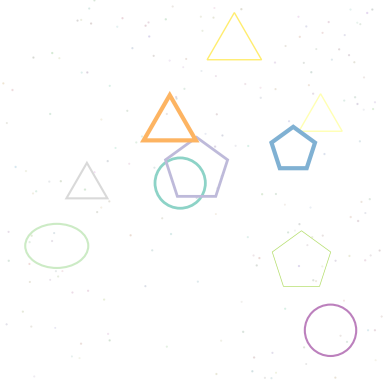[{"shape": "circle", "thickness": 2, "radius": 0.33, "center": [0.468, 0.524]}, {"shape": "triangle", "thickness": 1, "radius": 0.32, "center": [0.833, 0.692]}, {"shape": "pentagon", "thickness": 2, "radius": 0.42, "center": [0.511, 0.559]}, {"shape": "pentagon", "thickness": 3, "radius": 0.3, "center": [0.762, 0.611]}, {"shape": "triangle", "thickness": 3, "radius": 0.39, "center": [0.441, 0.675]}, {"shape": "pentagon", "thickness": 0.5, "radius": 0.4, "center": [0.783, 0.321]}, {"shape": "triangle", "thickness": 1.5, "radius": 0.31, "center": [0.226, 0.516]}, {"shape": "circle", "thickness": 1.5, "radius": 0.33, "center": [0.858, 0.142]}, {"shape": "oval", "thickness": 1.5, "radius": 0.41, "center": [0.147, 0.361]}, {"shape": "triangle", "thickness": 1, "radius": 0.41, "center": [0.609, 0.886]}]